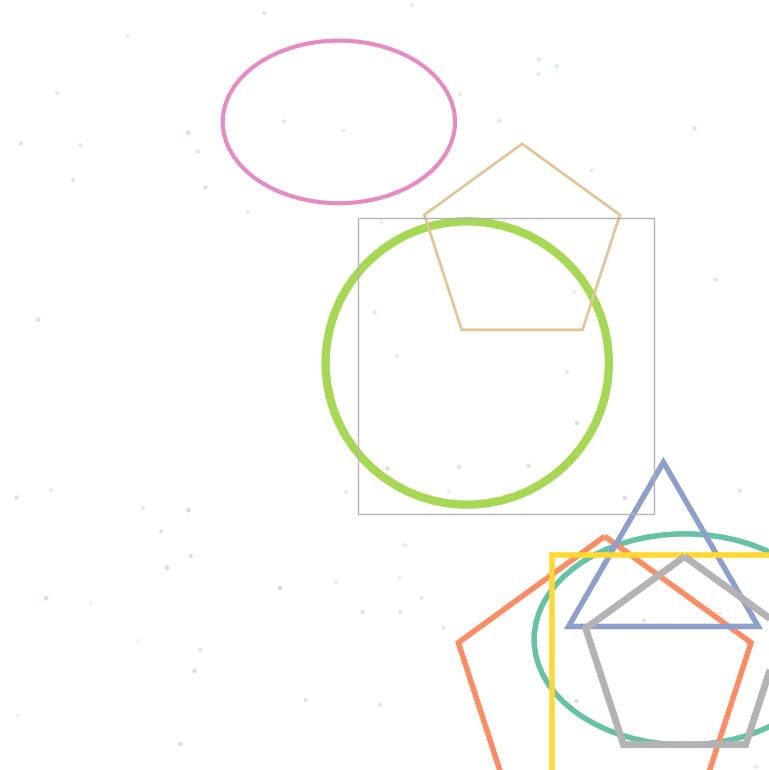[{"shape": "oval", "thickness": 2, "radius": 0.98, "center": [0.889, 0.17]}, {"shape": "pentagon", "thickness": 2, "radius": 1.0, "center": [0.785, 0.104]}, {"shape": "triangle", "thickness": 2, "radius": 0.71, "center": [0.862, 0.258]}, {"shape": "oval", "thickness": 1.5, "radius": 0.75, "center": [0.44, 0.842]}, {"shape": "circle", "thickness": 3, "radius": 0.92, "center": [0.607, 0.529]}, {"shape": "square", "thickness": 2, "radius": 0.79, "center": [0.875, 0.121]}, {"shape": "pentagon", "thickness": 1, "radius": 0.67, "center": [0.678, 0.68]}, {"shape": "square", "thickness": 0.5, "radius": 0.96, "center": [0.658, 0.525]}, {"shape": "pentagon", "thickness": 2.5, "radius": 0.68, "center": [0.889, 0.142]}]